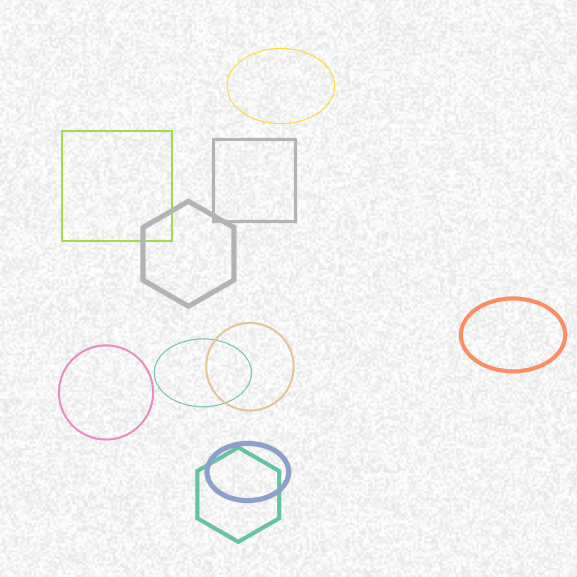[{"shape": "oval", "thickness": 0.5, "radius": 0.42, "center": [0.351, 0.353]}, {"shape": "hexagon", "thickness": 2, "radius": 0.41, "center": [0.413, 0.143]}, {"shape": "oval", "thickness": 2, "radius": 0.45, "center": [0.888, 0.419]}, {"shape": "oval", "thickness": 2.5, "radius": 0.35, "center": [0.429, 0.182]}, {"shape": "circle", "thickness": 1, "radius": 0.41, "center": [0.184, 0.32]}, {"shape": "square", "thickness": 1, "radius": 0.48, "center": [0.202, 0.677]}, {"shape": "oval", "thickness": 0.5, "radius": 0.47, "center": [0.486, 0.85]}, {"shape": "circle", "thickness": 1, "radius": 0.38, "center": [0.433, 0.364]}, {"shape": "hexagon", "thickness": 2.5, "radius": 0.45, "center": [0.326, 0.56]}, {"shape": "square", "thickness": 1.5, "radius": 0.35, "center": [0.439, 0.688]}]